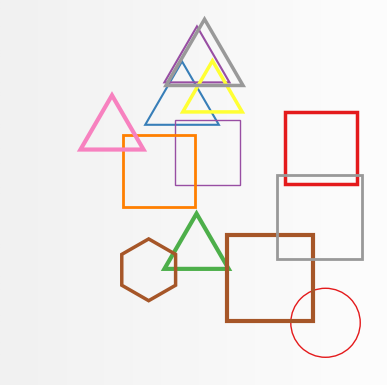[{"shape": "square", "thickness": 2.5, "radius": 0.47, "center": [0.829, 0.617]}, {"shape": "circle", "thickness": 1, "radius": 0.45, "center": [0.84, 0.162]}, {"shape": "triangle", "thickness": 1.5, "radius": 0.55, "center": [0.47, 0.731]}, {"shape": "triangle", "thickness": 3, "radius": 0.48, "center": [0.507, 0.349]}, {"shape": "triangle", "thickness": 1.5, "radius": 0.48, "center": [0.508, 0.835]}, {"shape": "square", "thickness": 1, "radius": 0.42, "center": [0.535, 0.604]}, {"shape": "square", "thickness": 2, "radius": 0.47, "center": [0.41, 0.557]}, {"shape": "triangle", "thickness": 2.5, "radius": 0.44, "center": [0.548, 0.754]}, {"shape": "square", "thickness": 3, "radius": 0.56, "center": [0.696, 0.278]}, {"shape": "hexagon", "thickness": 2.5, "radius": 0.4, "center": [0.384, 0.299]}, {"shape": "triangle", "thickness": 3, "radius": 0.47, "center": [0.289, 0.659]}, {"shape": "square", "thickness": 2, "radius": 0.55, "center": [0.825, 0.437]}, {"shape": "triangle", "thickness": 2.5, "radius": 0.57, "center": [0.528, 0.835]}]